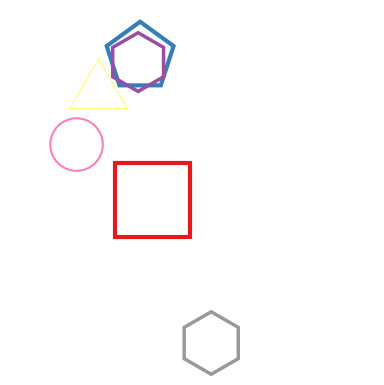[{"shape": "square", "thickness": 3, "radius": 0.48, "center": [0.396, 0.48]}, {"shape": "pentagon", "thickness": 3, "radius": 0.46, "center": [0.364, 0.852]}, {"shape": "hexagon", "thickness": 2.5, "radius": 0.38, "center": [0.359, 0.839]}, {"shape": "triangle", "thickness": 0.5, "radius": 0.43, "center": [0.256, 0.761]}, {"shape": "circle", "thickness": 1.5, "radius": 0.34, "center": [0.199, 0.625]}, {"shape": "hexagon", "thickness": 2.5, "radius": 0.41, "center": [0.549, 0.109]}]